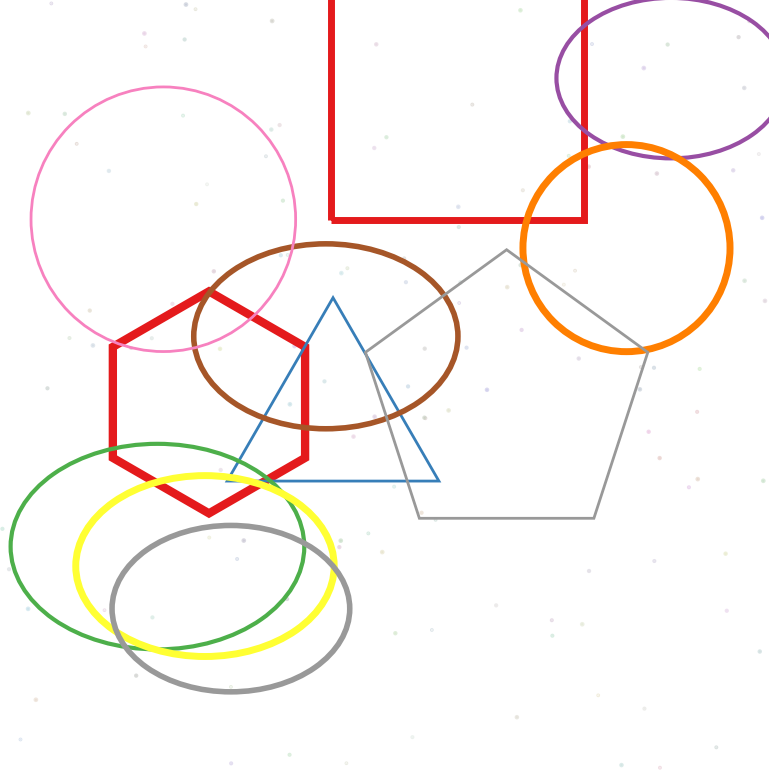[{"shape": "hexagon", "thickness": 3, "radius": 0.72, "center": [0.271, 0.477]}, {"shape": "square", "thickness": 2.5, "radius": 0.82, "center": [0.594, 0.878]}, {"shape": "triangle", "thickness": 1, "radius": 0.79, "center": [0.433, 0.455]}, {"shape": "oval", "thickness": 1.5, "radius": 0.95, "center": [0.204, 0.29]}, {"shape": "oval", "thickness": 1.5, "radius": 0.74, "center": [0.872, 0.899]}, {"shape": "circle", "thickness": 2.5, "radius": 0.67, "center": [0.814, 0.678]}, {"shape": "oval", "thickness": 2.5, "radius": 0.84, "center": [0.266, 0.265]}, {"shape": "oval", "thickness": 2, "radius": 0.86, "center": [0.423, 0.563]}, {"shape": "circle", "thickness": 1, "radius": 0.86, "center": [0.212, 0.715]}, {"shape": "pentagon", "thickness": 1, "radius": 0.96, "center": [0.658, 0.483]}, {"shape": "oval", "thickness": 2, "radius": 0.77, "center": [0.3, 0.21]}]